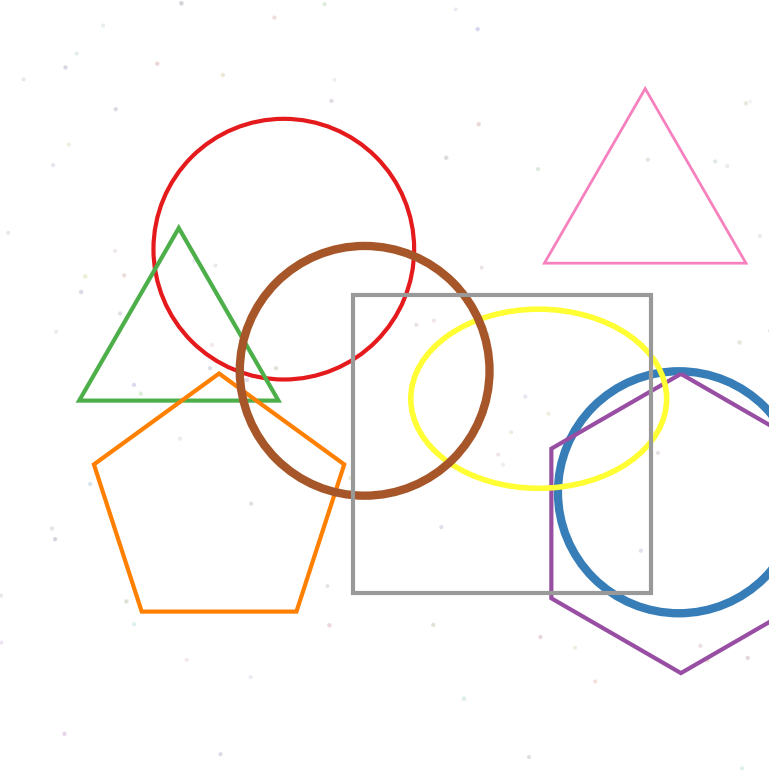[{"shape": "circle", "thickness": 1.5, "radius": 0.85, "center": [0.369, 0.676]}, {"shape": "circle", "thickness": 3, "radius": 0.79, "center": [0.882, 0.361]}, {"shape": "triangle", "thickness": 1.5, "radius": 0.75, "center": [0.232, 0.554]}, {"shape": "hexagon", "thickness": 1.5, "radius": 0.97, "center": [0.884, 0.32]}, {"shape": "pentagon", "thickness": 1.5, "radius": 0.85, "center": [0.285, 0.344]}, {"shape": "oval", "thickness": 2, "radius": 0.83, "center": [0.7, 0.482]}, {"shape": "circle", "thickness": 3, "radius": 0.81, "center": [0.474, 0.518]}, {"shape": "triangle", "thickness": 1, "radius": 0.76, "center": [0.838, 0.734]}, {"shape": "square", "thickness": 1.5, "radius": 0.97, "center": [0.652, 0.423]}]